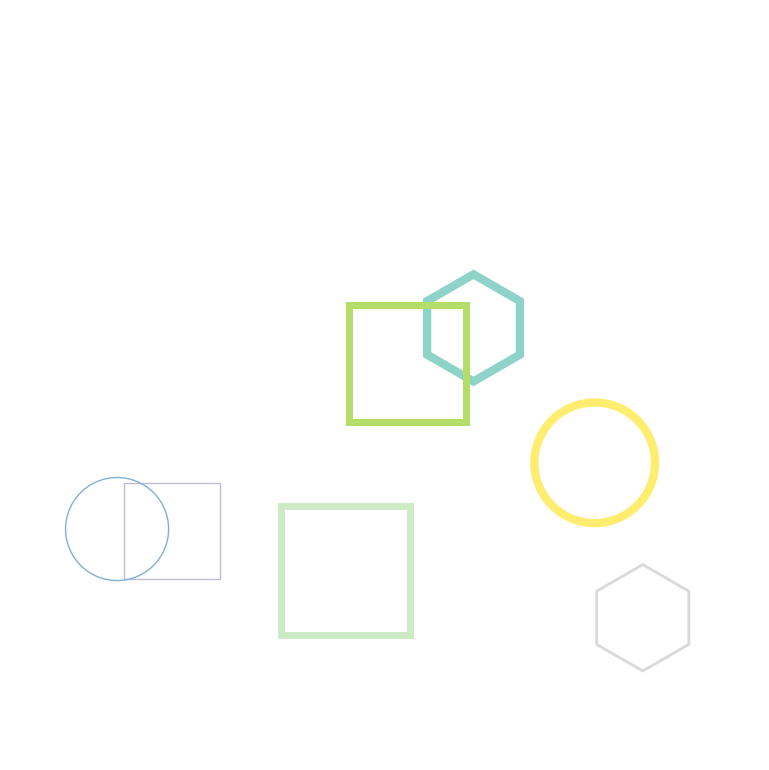[{"shape": "hexagon", "thickness": 3, "radius": 0.35, "center": [0.615, 0.574]}, {"shape": "square", "thickness": 0.5, "radius": 0.31, "center": [0.223, 0.311]}, {"shape": "circle", "thickness": 0.5, "radius": 0.33, "center": [0.152, 0.313]}, {"shape": "square", "thickness": 2.5, "radius": 0.38, "center": [0.53, 0.527]}, {"shape": "hexagon", "thickness": 1, "radius": 0.35, "center": [0.835, 0.198]}, {"shape": "square", "thickness": 2.5, "radius": 0.42, "center": [0.449, 0.259]}, {"shape": "circle", "thickness": 3, "radius": 0.39, "center": [0.772, 0.399]}]